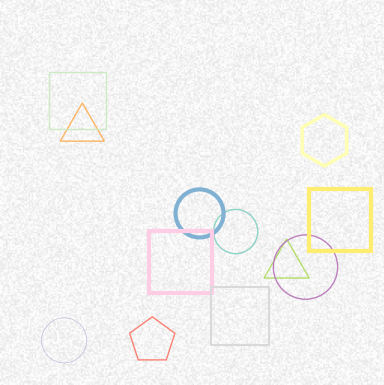[{"shape": "circle", "thickness": 1, "radius": 0.29, "center": [0.612, 0.399]}, {"shape": "hexagon", "thickness": 2.5, "radius": 0.33, "center": [0.843, 0.636]}, {"shape": "circle", "thickness": 0.5, "radius": 0.29, "center": [0.167, 0.116]}, {"shape": "pentagon", "thickness": 1, "radius": 0.31, "center": [0.395, 0.115]}, {"shape": "circle", "thickness": 3, "radius": 0.31, "center": [0.518, 0.446]}, {"shape": "triangle", "thickness": 1, "radius": 0.33, "center": [0.214, 0.666]}, {"shape": "triangle", "thickness": 1, "radius": 0.34, "center": [0.744, 0.312]}, {"shape": "square", "thickness": 3, "radius": 0.41, "center": [0.468, 0.319]}, {"shape": "square", "thickness": 1.5, "radius": 0.38, "center": [0.623, 0.179]}, {"shape": "circle", "thickness": 1, "radius": 0.42, "center": [0.793, 0.306]}, {"shape": "square", "thickness": 1, "radius": 0.37, "center": [0.201, 0.739]}, {"shape": "square", "thickness": 3, "radius": 0.41, "center": [0.883, 0.428]}]